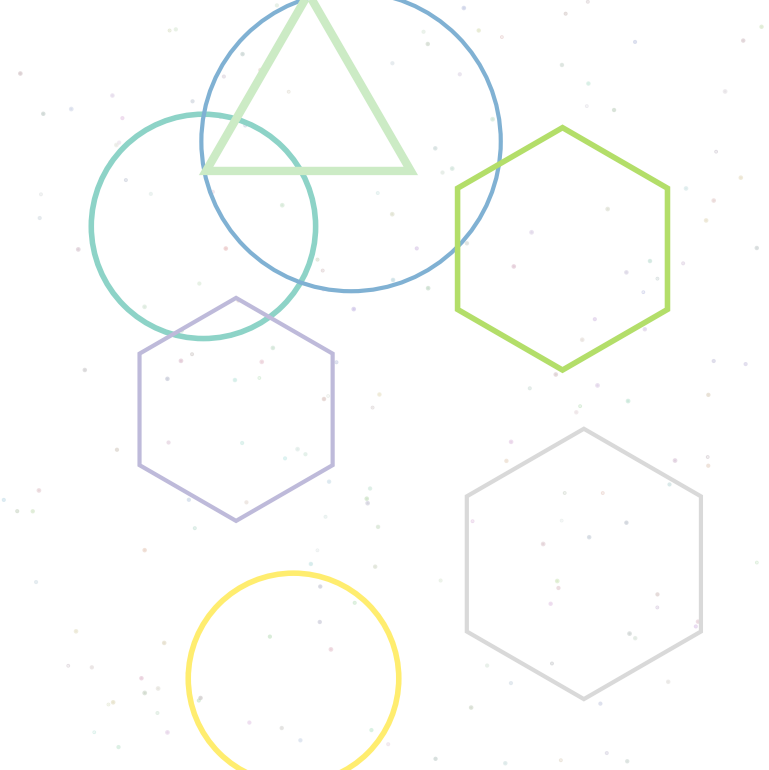[{"shape": "circle", "thickness": 2, "radius": 0.73, "center": [0.264, 0.706]}, {"shape": "hexagon", "thickness": 1.5, "radius": 0.72, "center": [0.307, 0.468]}, {"shape": "circle", "thickness": 1.5, "radius": 0.97, "center": [0.456, 0.816]}, {"shape": "hexagon", "thickness": 2, "radius": 0.79, "center": [0.731, 0.677]}, {"shape": "hexagon", "thickness": 1.5, "radius": 0.88, "center": [0.758, 0.268]}, {"shape": "triangle", "thickness": 3, "radius": 0.77, "center": [0.401, 0.855]}, {"shape": "circle", "thickness": 2, "radius": 0.68, "center": [0.381, 0.119]}]